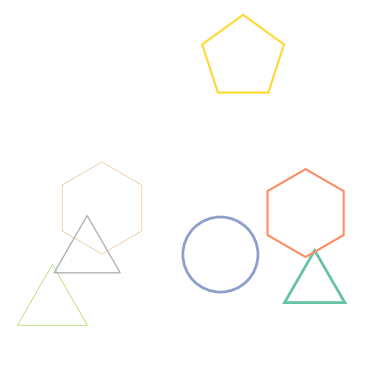[{"shape": "triangle", "thickness": 2, "radius": 0.45, "center": [0.817, 0.259]}, {"shape": "hexagon", "thickness": 1.5, "radius": 0.57, "center": [0.794, 0.447]}, {"shape": "circle", "thickness": 2, "radius": 0.49, "center": [0.573, 0.339]}, {"shape": "triangle", "thickness": 0.5, "radius": 0.53, "center": [0.136, 0.208]}, {"shape": "pentagon", "thickness": 1.5, "radius": 0.56, "center": [0.631, 0.85]}, {"shape": "hexagon", "thickness": 0.5, "radius": 0.6, "center": [0.265, 0.46]}, {"shape": "triangle", "thickness": 1, "radius": 0.5, "center": [0.226, 0.341]}]